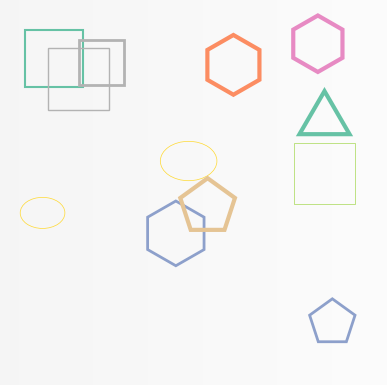[{"shape": "triangle", "thickness": 3, "radius": 0.37, "center": [0.837, 0.689]}, {"shape": "square", "thickness": 1.5, "radius": 0.37, "center": [0.139, 0.848]}, {"shape": "hexagon", "thickness": 3, "radius": 0.39, "center": [0.602, 0.832]}, {"shape": "hexagon", "thickness": 2, "radius": 0.42, "center": [0.454, 0.394]}, {"shape": "pentagon", "thickness": 2, "radius": 0.31, "center": [0.858, 0.162]}, {"shape": "hexagon", "thickness": 3, "radius": 0.37, "center": [0.82, 0.886]}, {"shape": "square", "thickness": 0.5, "radius": 0.4, "center": [0.838, 0.549]}, {"shape": "oval", "thickness": 0.5, "radius": 0.37, "center": [0.487, 0.582]}, {"shape": "oval", "thickness": 0.5, "radius": 0.29, "center": [0.11, 0.447]}, {"shape": "pentagon", "thickness": 3, "radius": 0.37, "center": [0.536, 0.463]}, {"shape": "square", "thickness": 2, "radius": 0.29, "center": [0.262, 0.837]}, {"shape": "square", "thickness": 1, "radius": 0.4, "center": [0.202, 0.795]}]